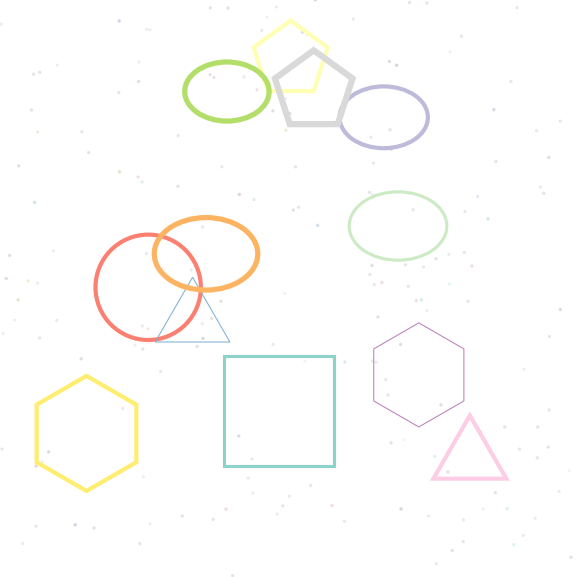[{"shape": "square", "thickness": 1.5, "radius": 0.48, "center": [0.484, 0.288]}, {"shape": "pentagon", "thickness": 2, "radius": 0.34, "center": [0.503, 0.896]}, {"shape": "oval", "thickness": 2, "radius": 0.38, "center": [0.664, 0.796]}, {"shape": "circle", "thickness": 2, "radius": 0.46, "center": [0.257, 0.502]}, {"shape": "triangle", "thickness": 0.5, "radius": 0.37, "center": [0.333, 0.444]}, {"shape": "oval", "thickness": 2.5, "radius": 0.45, "center": [0.357, 0.56]}, {"shape": "oval", "thickness": 2.5, "radius": 0.37, "center": [0.393, 0.841]}, {"shape": "triangle", "thickness": 2, "radius": 0.36, "center": [0.814, 0.207]}, {"shape": "pentagon", "thickness": 3, "radius": 0.35, "center": [0.543, 0.841]}, {"shape": "hexagon", "thickness": 0.5, "radius": 0.45, "center": [0.725, 0.35]}, {"shape": "oval", "thickness": 1.5, "radius": 0.42, "center": [0.689, 0.608]}, {"shape": "hexagon", "thickness": 2, "radius": 0.5, "center": [0.15, 0.249]}]